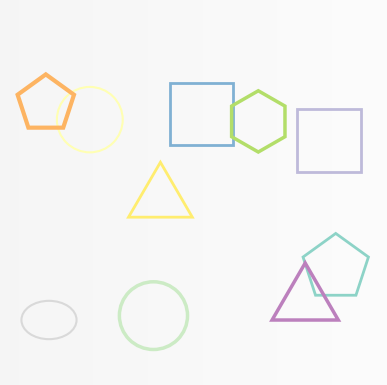[{"shape": "pentagon", "thickness": 2, "radius": 0.44, "center": [0.866, 0.305]}, {"shape": "circle", "thickness": 1.5, "radius": 0.42, "center": [0.232, 0.689]}, {"shape": "square", "thickness": 2, "radius": 0.41, "center": [0.849, 0.635]}, {"shape": "square", "thickness": 2, "radius": 0.41, "center": [0.519, 0.704]}, {"shape": "pentagon", "thickness": 3, "radius": 0.38, "center": [0.118, 0.73]}, {"shape": "hexagon", "thickness": 2.5, "radius": 0.4, "center": [0.667, 0.685]}, {"shape": "oval", "thickness": 1.5, "radius": 0.36, "center": [0.126, 0.169]}, {"shape": "triangle", "thickness": 2.5, "radius": 0.49, "center": [0.788, 0.218]}, {"shape": "circle", "thickness": 2.5, "radius": 0.44, "center": [0.396, 0.18]}, {"shape": "triangle", "thickness": 2, "radius": 0.48, "center": [0.414, 0.483]}]